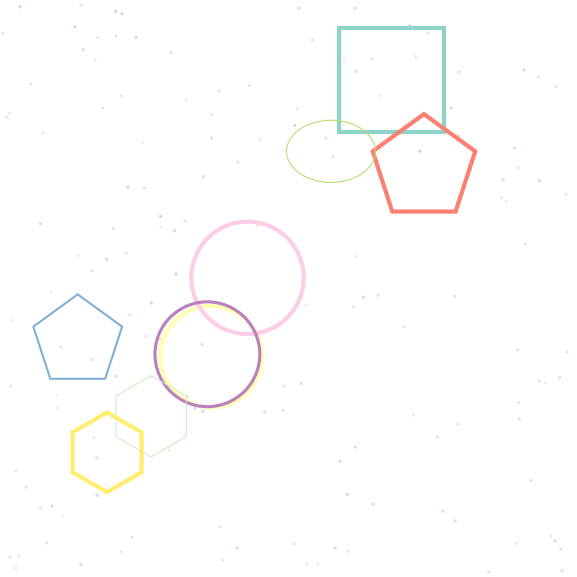[{"shape": "square", "thickness": 2, "radius": 0.45, "center": [0.677, 0.861]}, {"shape": "circle", "thickness": 2, "radius": 0.44, "center": [0.366, 0.382]}, {"shape": "pentagon", "thickness": 2, "radius": 0.47, "center": [0.734, 0.708]}, {"shape": "pentagon", "thickness": 1, "radius": 0.4, "center": [0.135, 0.409]}, {"shape": "oval", "thickness": 0.5, "radius": 0.38, "center": [0.573, 0.737]}, {"shape": "circle", "thickness": 2, "radius": 0.49, "center": [0.429, 0.518]}, {"shape": "circle", "thickness": 1.5, "radius": 0.45, "center": [0.359, 0.386]}, {"shape": "hexagon", "thickness": 0.5, "radius": 0.35, "center": [0.262, 0.278]}, {"shape": "hexagon", "thickness": 2, "radius": 0.34, "center": [0.185, 0.216]}]